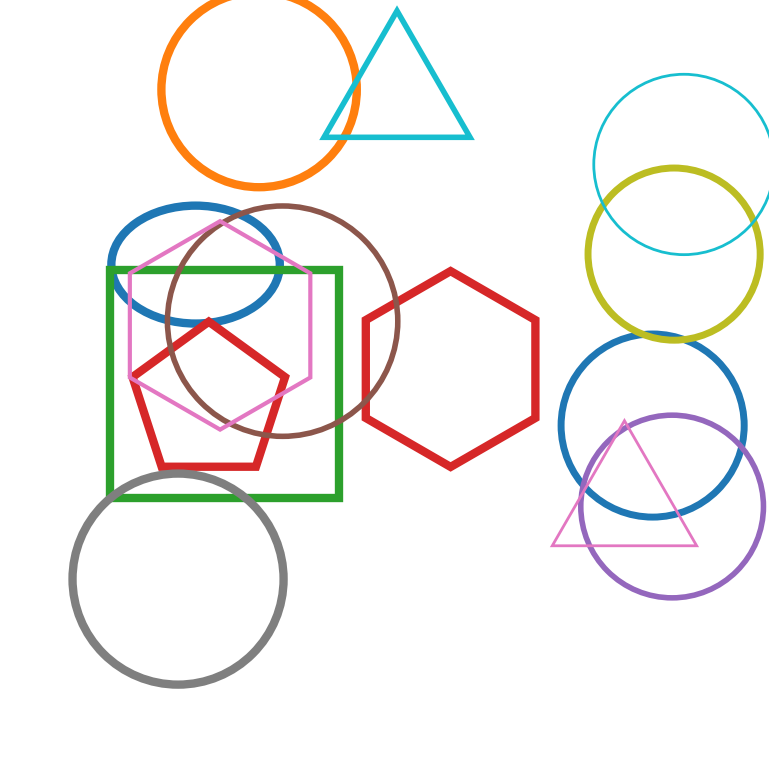[{"shape": "oval", "thickness": 3, "radius": 0.55, "center": [0.254, 0.656]}, {"shape": "circle", "thickness": 2.5, "radius": 0.59, "center": [0.848, 0.447]}, {"shape": "circle", "thickness": 3, "radius": 0.63, "center": [0.336, 0.884]}, {"shape": "square", "thickness": 3, "radius": 0.74, "center": [0.292, 0.501]}, {"shape": "hexagon", "thickness": 3, "radius": 0.64, "center": [0.585, 0.521]}, {"shape": "pentagon", "thickness": 3, "radius": 0.52, "center": [0.271, 0.478]}, {"shape": "circle", "thickness": 2, "radius": 0.59, "center": [0.873, 0.342]}, {"shape": "circle", "thickness": 2, "radius": 0.75, "center": [0.367, 0.583]}, {"shape": "triangle", "thickness": 1, "radius": 0.54, "center": [0.811, 0.345]}, {"shape": "hexagon", "thickness": 1.5, "radius": 0.68, "center": [0.286, 0.577]}, {"shape": "circle", "thickness": 3, "radius": 0.69, "center": [0.231, 0.248]}, {"shape": "circle", "thickness": 2.5, "radius": 0.56, "center": [0.875, 0.67]}, {"shape": "triangle", "thickness": 2, "radius": 0.55, "center": [0.516, 0.876]}, {"shape": "circle", "thickness": 1, "radius": 0.59, "center": [0.888, 0.786]}]